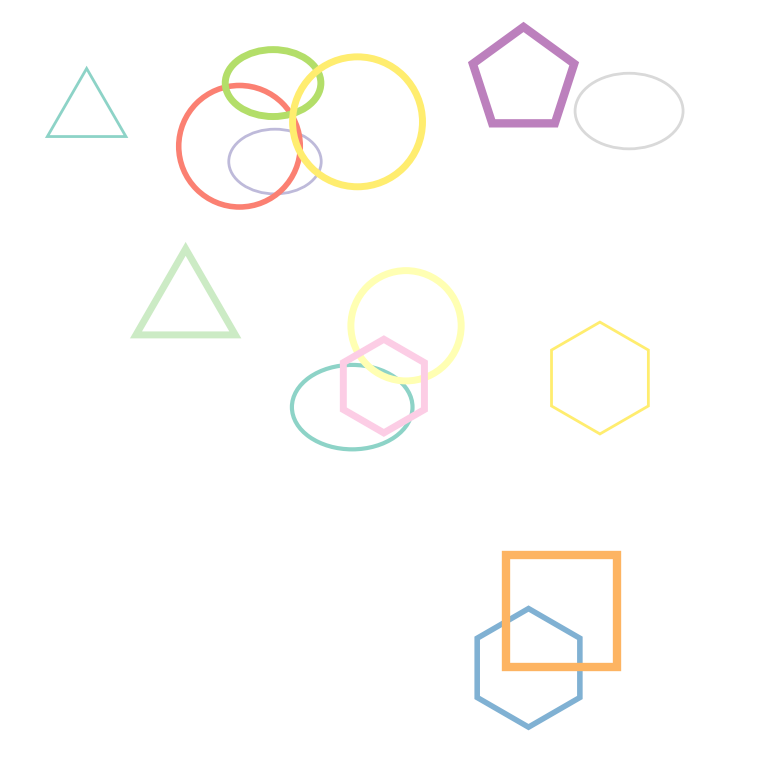[{"shape": "triangle", "thickness": 1, "radius": 0.29, "center": [0.113, 0.852]}, {"shape": "oval", "thickness": 1.5, "radius": 0.39, "center": [0.457, 0.471]}, {"shape": "circle", "thickness": 2.5, "radius": 0.36, "center": [0.527, 0.577]}, {"shape": "oval", "thickness": 1, "radius": 0.3, "center": [0.357, 0.79]}, {"shape": "circle", "thickness": 2, "radius": 0.39, "center": [0.311, 0.81]}, {"shape": "hexagon", "thickness": 2, "radius": 0.38, "center": [0.686, 0.133]}, {"shape": "square", "thickness": 3, "radius": 0.36, "center": [0.729, 0.207]}, {"shape": "oval", "thickness": 2.5, "radius": 0.31, "center": [0.355, 0.892]}, {"shape": "hexagon", "thickness": 2.5, "radius": 0.3, "center": [0.499, 0.499]}, {"shape": "oval", "thickness": 1, "radius": 0.35, "center": [0.817, 0.856]}, {"shape": "pentagon", "thickness": 3, "radius": 0.35, "center": [0.68, 0.896]}, {"shape": "triangle", "thickness": 2.5, "radius": 0.37, "center": [0.241, 0.602]}, {"shape": "hexagon", "thickness": 1, "radius": 0.36, "center": [0.779, 0.509]}, {"shape": "circle", "thickness": 2.5, "radius": 0.42, "center": [0.464, 0.842]}]